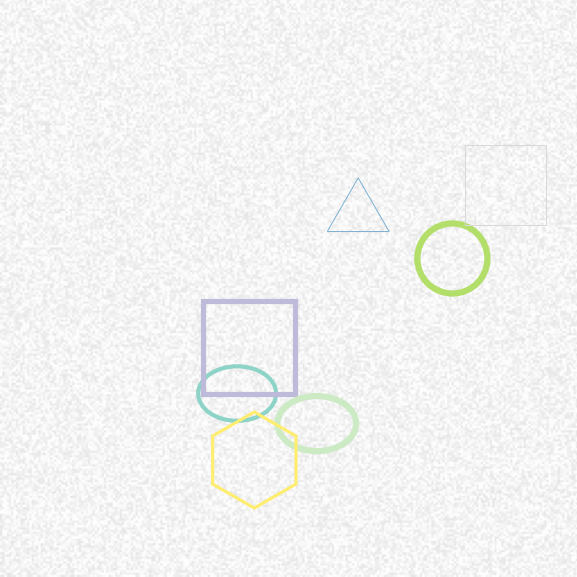[{"shape": "oval", "thickness": 2, "radius": 0.34, "center": [0.411, 0.318]}, {"shape": "square", "thickness": 2.5, "radius": 0.4, "center": [0.431, 0.397]}, {"shape": "triangle", "thickness": 0.5, "radius": 0.31, "center": [0.62, 0.629]}, {"shape": "circle", "thickness": 3, "radius": 0.3, "center": [0.783, 0.552]}, {"shape": "square", "thickness": 0.5, "radius": 0.35, "center": [0.875, 0.679]}, {"shape": "oval", "thickness": 3, "radius": 0.34, "center": [0.549, 0.266]}, {"shape": "hexagon", "thickness": 1.5, "radius": 0.42, "center": [0.44, 0.203]}]